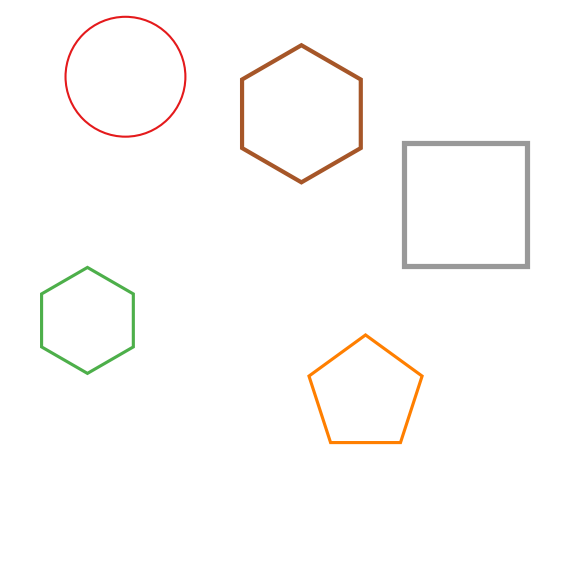[{"shape": "circle", "thickness": 1, "radius": 0.52, "center": [0.217, 0.866]}, {"shape": "hexagon", "thickness": 1.5, "radius": 0.46, "center": [0.151, 0.444]}, {"shape": "pentagon", "thickness": 1.5, "radius": 0.51, "center": [0.633, 0.316]}, {"shape": "hexagon", "thickness": 2, "radius": 0.59, "center": [0.522, 0.802]}, {"shape": "square", "thickness": 2.5, "radius": 0.53, "center": [0.807, 0.645]}]